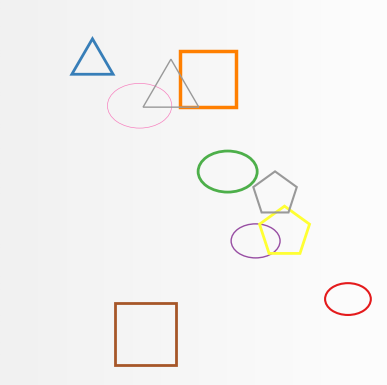[{"shape": "oval", "thickness": 1.5, "radius": 0.3, "center": [0.898, 0.223]}, {"shape": "triangle", "thickness": 2, "radius": 0.31, "center": [0.239, 0.838]}, {"shape": "oval", "thickness": 2, "radius": 0.38, "center": [0.587, 0.554]}, {"shape": "oval", "thickness": 1, "radius": 0.32, "center": [0.66, 0.374]}, {"shape": "square", "thickness": 2.5, "radius": 0.37, "center": [0.537, 0.795]}, {"shape": "pentagon", "thickness": 2, "radius": 0.34, "center": [0.734, 0.397]}, {"shape": "square", "thickness": 2, "radius": 0.4, "center": [0.375, 0.132]}, {"shape": "oval", "thickness": 0.5, "radius": 0.42, "center": [0.36, 0.725]}, {"shape": "pentagon", "thickness": 1.5, "radius": 0.29, "center": [0.71, 0.496]}, {"shape": "triangle", "thickness": 1, "radius": 0.42, "center": [0.441, 0.763]}]